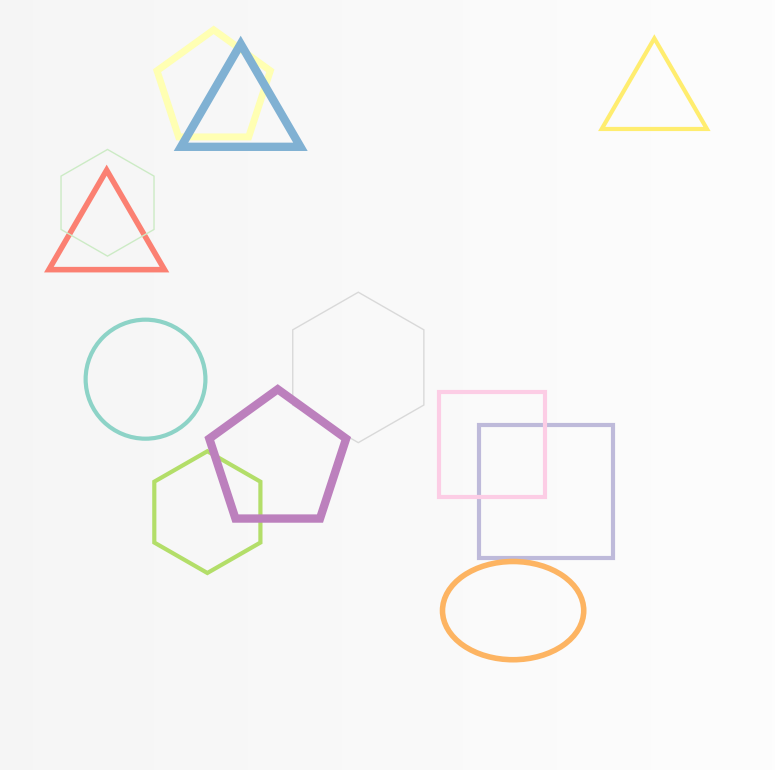[{"shape": "circle", "thickness": 1.5, "radius": 0.39, "center": [0.188, 0.508]}, {"shape": "pentagon", "thickness": 2.5, "radius": 0.38, "center": [0.276, 0.884]}, {"shape": "square", "thickness": 1.5, "radius": 0.43, "center": [0.704, 0.362]}, {"shape": "triangle", "thickness": 2, "radius": 0.43, "center": [0.138, 0.693]}, {"shape": "triangle", "thickness": 3, "radius": 0.44, "center": [0.311, 0.854]}, {"shape": "oval", "thickness": 2, "radius": 0.46, "center": [0.662, 0.207]}, {"shape": "hexagon", "thickness": 1.5, "radius": 0.4, "center": [0.268, 0.335]}, {"shape": "square", "thickness": 1.5, "radius": 0.34, "center": [0.635, 0.422]}, {"shape": "hexagon", "thickness": 0.5, "radius": 0.49, "center": [0.462, 0.523]}, {"shape": "pentagon", "thickness": 3, "radius": 0.46, "center": [0.358, 0.402]}, {"shape": "hexagon", "thickness": 0.5, "radius": 0.35, "center": [0.139, 0.737]}, {"shape": "triangle", "thickness": 1.5, "radius": 0.39, "center": [0.844, 0.872]}]